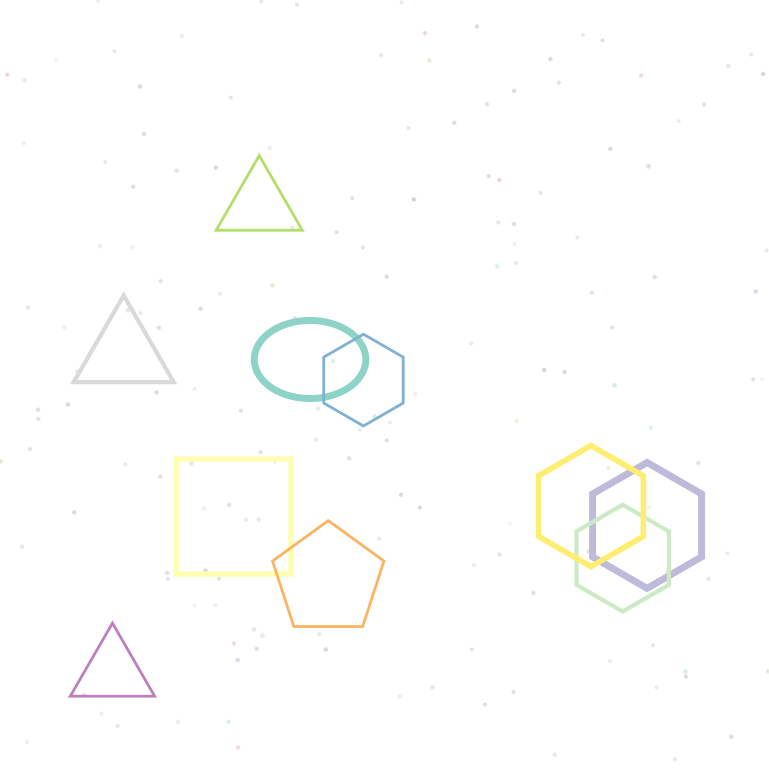[{"shape": "oval", "thickness": 2.5, "radius": 0.36, "center": [0.403, 0.533]}, {"shape": "square", "thickness": 2, "radius": 0.37, "center": [0.304, 0.33]}, {"shape": "hexagon", "thickness": 2.5, "radius": 0.41, "center": [0.84, 0.318]}, {"shape": "hexagon", "thickness": 1, "radius": 0.3, "center": [0.472, 0.506]}, {"shape": "pentagon", "thickness": 1, "radius": 0.38, "center": [0.426, 0.248]}, {"shape": "triangle", "thickness": 1, "radius": 0.32, "center": [0.337, 0.733]}, {"shape": "triangle", "thickness": 1.5, "radius": 0.38, "center": [0.161, 0.541]}, {"shape": "triangle", "thickness": 1, "radius": 0.32, "center": [0.146, 0.127]}, {"shape": "hexagon", "thickness": 1.5, "radius": 0.35, "center": [0.809, 0.275]}, {"shape": "hexagon", "thickness": 2, "radius": 0.39, "center": [0.767, 0.343]}]